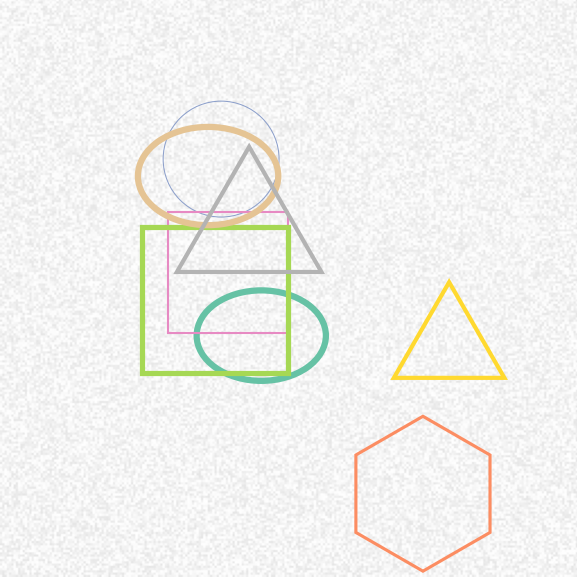[{"shape": "oval", "thickness": 3, "radius": 0.56, "center": [0.452, 0.418]}, {"shape": "hexagon", "thickness": 1.5, "radius": 0.67, "center": [0.732, 0.144]}, {"shape": "circle", "thickness": 0.5, "radius": 0.5, "center": [0.383, 0.724]}, {"shape": "square", "thickness": 1, "radius": 0.52, "center": [0.394, 0.527]}, {"shape": "square", "thickness": 2.5, "radius": 0.63, "center": [0.373, 0.479]}, {"shape": "triangle", "thickness": 2, "radius": 0.55, "center": [0.778, 0.4]}, {"shape": "oval", "thickness": 3, "radius": 0.61, "center": [0.36, 0.694]}, {"shape": "triangle", "thickness": 2, "radius": 0.72, "center": [0.431, 0.6]}]